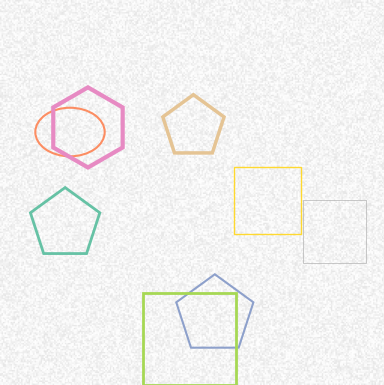[{"shape": "pentagon", "thickness": 2, "radius": 0.47, "center": [0.169, 0.418]}, {"shape": "oval", "thickness": 1.5, "radius": 0.45, "center": [0.182, 0.657]}, {"shape": "pentagon", "thickness": 1.5, "radius": 0.53, "center": [0.558, 0.182]}, {"shape": "hexagon", "thickness": 3, "radius": 0.52, "center": [0.228, 0.669]}, {"shape": "square", "thickness": 2, "radius": 0.6, "center": [0.492, 0.12]}, {"shape": "square", "thickness": 1, "radius": 0.44, "center": [0.696, 0.479]}, {"shape": "pentagon", "thickness": 2.5, "radius": 0.42, "center": [0.502, 0.67]}, {"shape": "square", "thickness": 0.5, "radius": 0.41, "center": [0.868, 0.399]}]